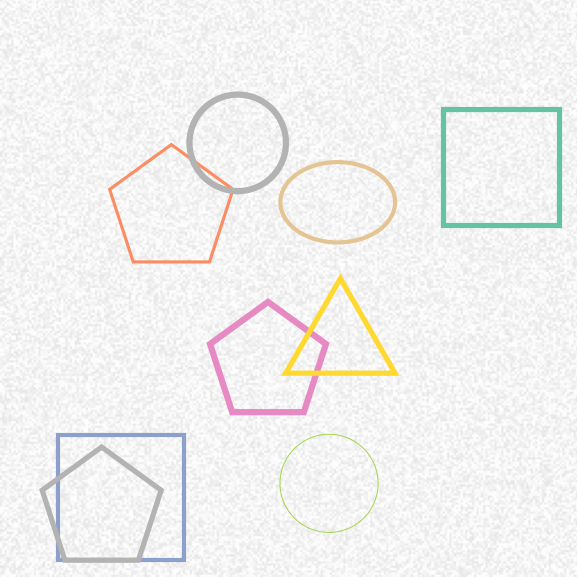[{"shape": "square", "thickness": 2.5, "radius": 0.5, "center": [0.868, 0.71]}, {"shape": "pentagon", "thickness": 1.5, "radius": 0.56, "center": [0.297, 0.636]}, {"shape": "square", "thickness": 2, "radius": 0.54, "center": [0.21, 0.137]}, {"shape": "pentagon", "thickness": 3, "radius": 0.53, "center": [0.464, 0.371]}, {"shape": "circle", "thickness": 0.5, "radius": 0.42, "center": [0.57, 0.162]}, {"shape": "triangle", "thickness": 2.5, "radius": 0.55, "center": [0.589, 0.408]}, {"shape": "oval", "thickness": 2, "radius": 0.5, "center": [0.585, 0.649]}, {"shape": "pentagon", "thickness": 2.5, "radius": 0.54, "center": [0.176, 0.117]}, {"shape": "circle", "thickness": 3, "radius": 0.42, "center": [0.412, 0.752]}]